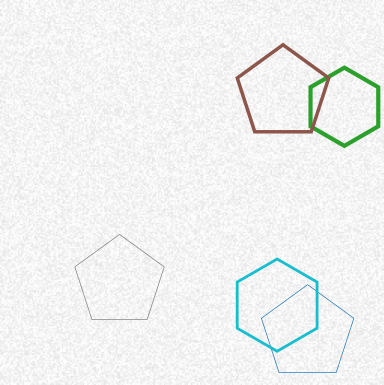[{"shape": "pentagon", "thickness": 0.5, "radius": 0.63, "center": [0.799, 0.134]}, {"shape": "hexagon", "thickness": 3, "radius": 0.51, "center": [0.895, 0.723]}, {"shape": "pentagon", "thickness": 2.5, "radius": 0.62, "center": [0.735, 0.759]}, {"shape": "pentagon", "thickness": 0.5, "radius": 0.61, "center": [0.31, 0.269]}, {"shape": "hexagon", "thickness": 2, "radius": 0.6, "center": [0.72, 0.207]}]